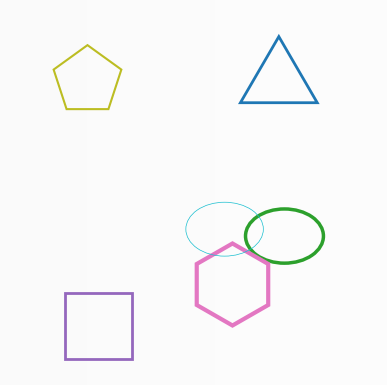[{"shape": "triangle", "thickness": 2, "radius": 0.57, "center": [0.72, 0.79]}, {"shape": "oval", "thickness": 2.5, "radius": 0.5, "center": [0.734, 0.387]}, {"shape": "square", "thickness": 2, "radius": 0.43, "center": [0.255, 0.154]}, {"shape": "hexagon", "thickness": 3, "radius": 0.53, "center": [0.6, 0.261]}, {"shape": "pentagon", "thickness": 1.5, "radius": 0.46, "center": [0.226, 0.791]}, {"shape": "oval", "thickness": 0.5, "radius": 0.5, "center": [0.58, 0.405]}]